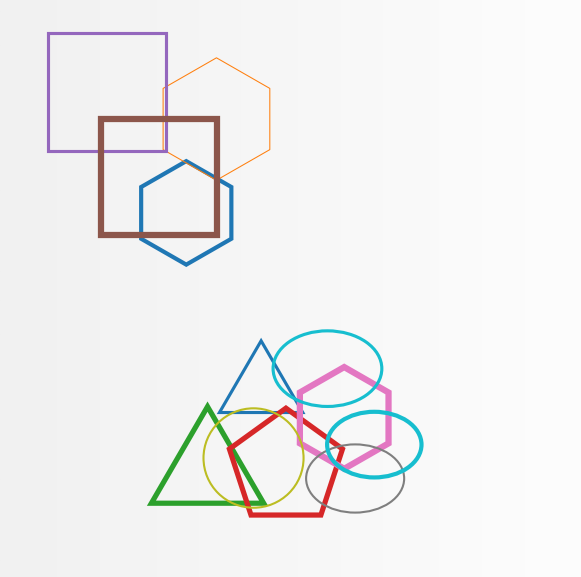[{"shape": "hexagon", "thickness": 2, "radius": 0.45, "center": [0.32, 0.631]}, {"shape": "triangle", "thickness": 1.5, "radius": 0.41, "center": [0.449, 0.326]}, {"shape": "hexagon", "thickness": 0.5, "radius": 0.53, "center": [0.372, 0.793]}, {"shape": "triangle", "thickness": 2.5, "radius": 0.56, "center": [0.357, 0.184]}, {"shape": "pentagon", "thickness": 2.5, "radius": 0.51, "center": [0.492, 0.19]}, {"shape": "square", "thickness": 1.5, "radius": 0.51, "center": [0.184, 0.84]}, {"shape": "square", "thickness": 3, "radius": 0.5, "center": [0.273, 0.692]}, {"shape": "hexagon", "thickness": 3, "radius": 0.44, "center": [0.592, 0.275]}, {"shape": "oval", "thickness": 1, "radius": 0.42, "center": [0.611, 0.171]}, {"shape": "circle", "thickness": 1, "radius": 0.43, "center": [0.436, 0.206]}, {"shape": "oval", "thickness": 2, "radius": 0.41, "center": [0.644, 0.229]}, {"shape": "oval", "thickness": 1.5, "radius": 0.47, "center": [0.563, 0.361]}]